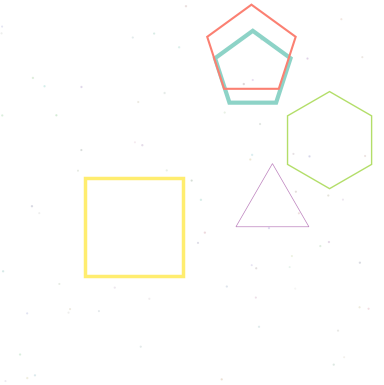[{"shape": "pentagon", "thickness": 3, "radius": 0.52, "center": [0.657, 0.817]}, {"shape": "pentagon", "thickness": 1.5, "radius": 0.6, "center": [0.653, 0.867]}, {"shape": "hexagon", "thickness": 1, "radius": 0.63, "center": [0.856, 0.636]}, {"shape": "triangle", "thickness": 0.5, "radius": 0.55, "center": [0.708, 0.466]}, {"shape": "square", "thickness": 2.5, "radius": 0.64, "center": [0.348, 0.41]}]